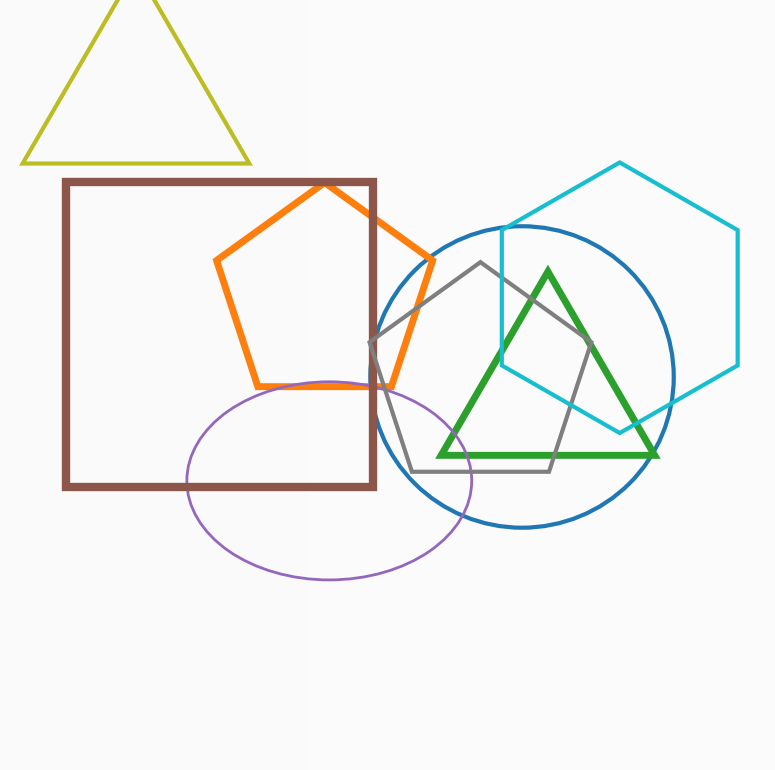[{"shape": "circle", "thickness": 1.5, "radius": 0.98, "center": [0.674, 0.51]}, {"shape": "pentagon", "thickness": 2.5, "radius": 0.73, "center": [0.419, 0.616]}, {"shape": "triangle", "thickness": 2.5, "radius": 0.8, "center": [0.707, 0.488]}, {"shape": "oval", "thickness": 1, "radius": 0.92, "center": [0.425, 0.376]}, {"shape": "square", "thickness": 3, "radius": 0.99, "center": [0.283, 0.565]}, {"shape": "pentagon", "thickness": 1.5, "radius": 0.75, "center": [0.62, 0.509]}, {"shape": "triangle", "thickness": 1.5, "radius": 0.84, "center": [0.175, 0.872]}, {"shape": "hexagon", "thickness": 1.5, "radius": 0.88, "center": [0.8, 0.613]}]